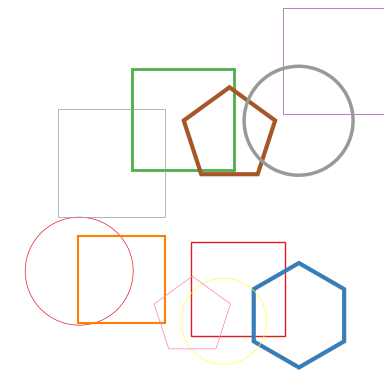[{"shape": "square", "thickness": 1, "radius": 0.61, "center": [0.618, 0.249]}, {"shape": "circle", "thickness": 0.5, "radius": 0.7, "center": [0.206, 0.296]}, {"shape": "hexagon", "thickness": 3, "radius": 0.68, "center": [0.776, 0.181]}, {"shape": "square", "thickness": 2, "radius": 0.66, "center": [0.476, 0.689]}, {"shape": "square", "thickness": 0.5, "radius": 0.69, "center": [0.872, 0.841]}, {"shape": "square", "thickness": 1.5, "radius": 0.56, "center": [0.316, 0.273]}, {"shape": "circle", "thickness": 0.5, "radius": 0.56, "center": [0.581, 0.165]}, {"shape": "pentagon", "thickness": 3, "radius": 0.62, "center": [0.596, 0.648]}, {"shape": "pentagon", "thickness": 0.5, "radius": 0.52, "center": [0.5, 0.178]}, {"shape": "square", "thickness": 0.5, "radius": 0.7, "center": [0.29, 0.576]}, {"shape": "circle", "thickness": 2.5, "radius": 0.71, "center": [0.776, 0.686]}]